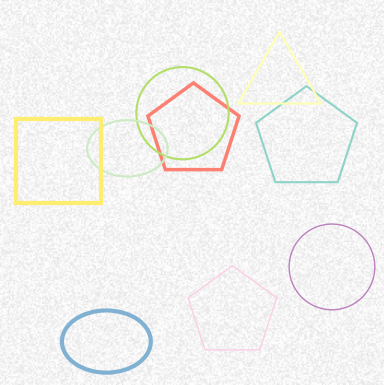[{"shape": "pentagon", "thickness": 1.5, "radius": 0.69, "center": [0.796, 0.638]}, {"shape": "triangle", "thickness": 1.5, "radius": 0.62, "center": [0.726, 0.793]}, {"shape": "pentagon", "thickness": 2.5, "radius": 0.62, "center": [0.503, 0.66]}, {"shape": "oval", "thickness": 3, "radius": 0.58, "center": [0.276, 0.113]}, {"shape": "circle", "thickness": 1.5, "radius": 0.6, "center": [0.474, 0.706]}, {"shape": "pentagon", "thickness": 1, "radius": 0.6, "center": [0.604, 0.189]}, {"shape": "circle", "thickness": 1, "radius": 0.56, "center": [0.862, 0.307]}, {"shape": "oval", "thickness": 1.5, "radius": 0.52, "center": [0.331, 0.615]}, {"shape": "square", "thickness": 3, "radius": 0.55, "center": [0.152, 0.582]}]